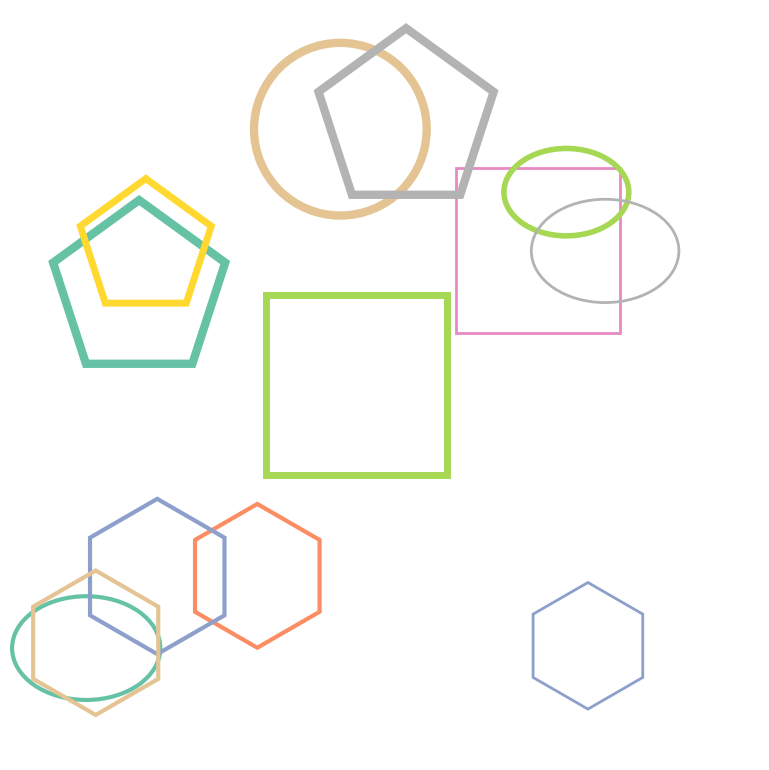[{"shape": "pentagon", "thickness": 3, "radius": 0.59, "center": [0.181, 0.623]}, {"shape": "oval", "thickness": 1.5, "radius": 0.48, "center": [0.112, 0.158]}, {"shape": "hexagon", "thickness": 1.5, "radius": 0.47, "center": [0.334, 0.252]}, {"shape": "hexagon", "thickness": 1, "radius": 0.41, "center": [0.764, 0.161]}, {"shape": "hexagon", "thickness": 1.5, "radius": 0.5, "center": [0.204, 0.251]}, {"shape": "square", "thickness": 1, "radius": 0.53, "center": [0.698, 0.675]}, {"shape": "square", "thickness": 2.5, "radius": 0.59, "center": [0.463, 0.5]}, {"shape": "oval", "thickness": 2, "radius": 0.41, "center": [0.736, 0.75]}, {"shape": "pentagon", "thickness": 2.5, "radius": 0.45, "center": [0.189, 0.679]}, {"shape": "circle", "thickness": 3, "radius": 0.56, "center": [0.442, 0.832]}, {"shape": "hexagon", "thickness": 1.5, "radius": 0.47, "center": [0.124, 0.165]}, {"shape": "oval", "thickness": 1, "radius": 0.48, "center": [0.786, 0.674]}, {"shape": "pentagon", "thickness": 3, "radius": 0.6, "center": [0.527, 0.844]}]